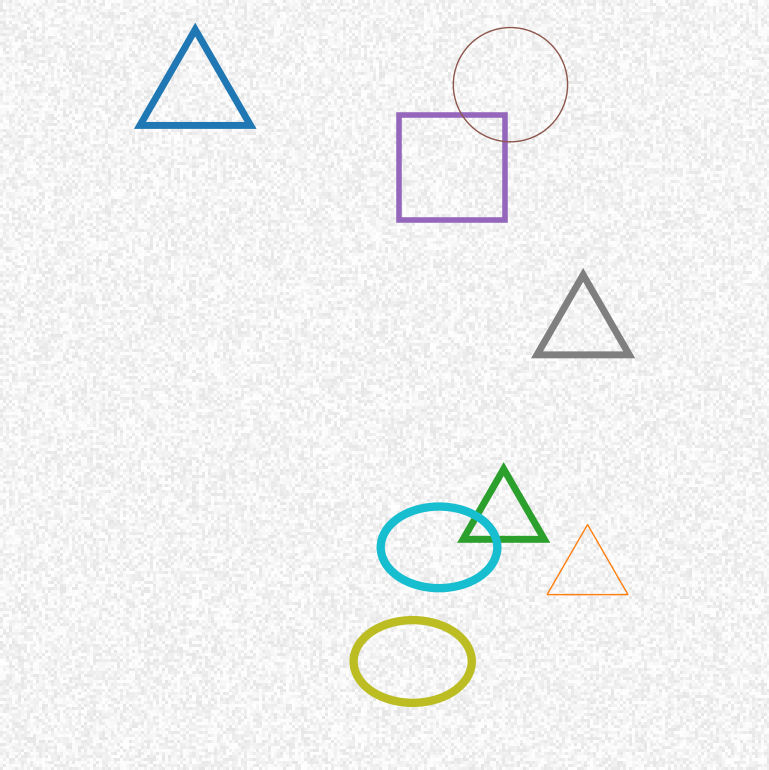[{"shape": "triangle", "thickness": 2.5, "radius": 0.41, "center": [0.254, 0.879]}, {"shape": "triangle", "thickness": 0.5, "radius": 0.3, "center": [0.763, 0.258]}, {"shape": "triangle", "thickness": 2.5, "radius": 0.3, "center": [0.654, 0.33]}, {"shape": "square", "thickness": 2, "radius": 0.34, "center": [0.587, 0.783]}, {"shape": "circle", "thickness": 0.5, "radius": 0.37, "center": [0.663, 0.89]}, {"shape": "triangle", "thickness": 2.5, "radius": 0.35, "center": [0.757, 0.574]}, {"shape": "oval", "thickness": 3, "radius": 0.38, "center": [0.536, 0.141]}, {"shape": "oval", "thickness": 3, "radius": 0.38, "center": [0.57, 0.289]}]